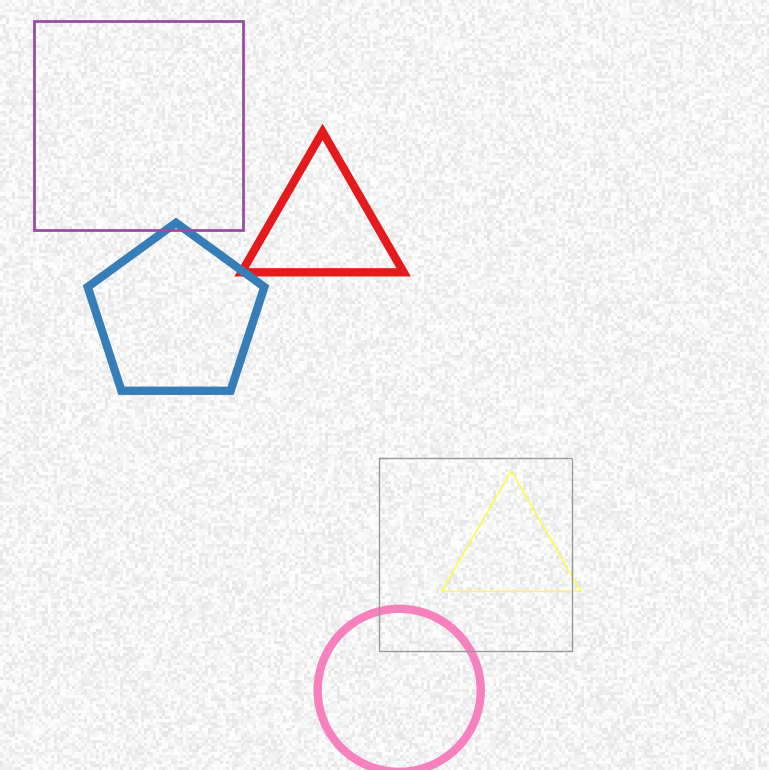[{"shape": "triangle", "thickness": 3, "radius": 0.61, "center": [0.419, 0.707]}, {"shape": "pentagon", "thickness": 3, "radius": 0.6, "center": [0.229, 0.59]}, {"shape": "square", "thickness": 1, "radius": 0.68, "center": [0.18, 0.837]}, {"shape": "triangle", "thickness": 0.5, "radius": 0.52, "center": [0.664, 0.284]}, {"shape": "circle", "thickness": 3, "radius": 0.53, "center": [0.518, 0.103]}, {"shape": "square", "thickness": 0.5, "radius": 0.63, "center": [0.618, 0.28]}]